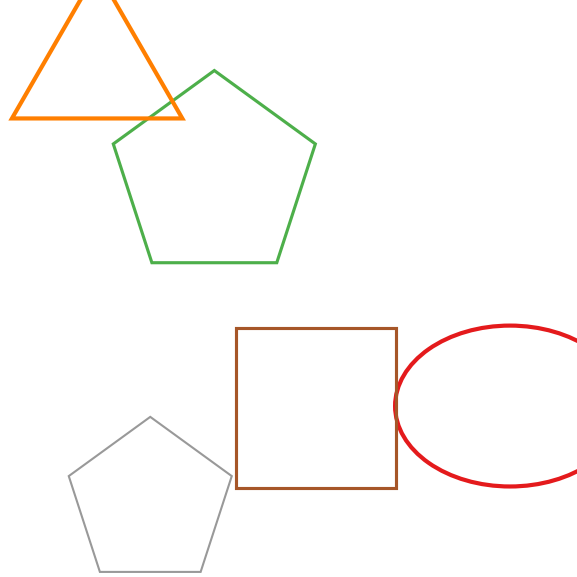[{"shape": "oval", "thickness": 2, "radius": 0.99, "center": [0.883, 0.296]}, {"shape": "pentagon", "thickness": 1.5, "radius": 0.92, "center": [0.371, 0.693]}, {"shape": "triangle", "thickness": 2, "radius": 0.85, "center": [0.168, 0.879]}, {"shape": "square", "thickness": 1.5, "radius": 0.69, "center": [0.547, 0.293]}, {"shape": "pentagon", "thickness": 1, "radius": 0.74, "center": [0.26, 0.129]}]